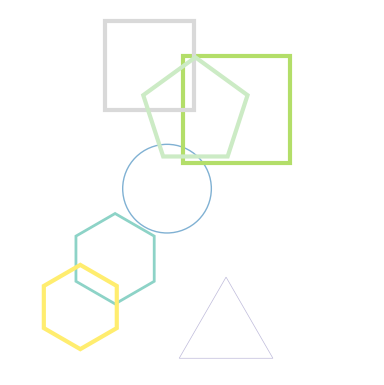[{"shape": "hexagon", "thickness": 2, "radius": 0.59, "center": [0.299, 0.328]}, {"shape": "triangle", "thickness": 0.5, "radius": 0.7, "center": [0.587, 0.14]}, {"shape": "circle", "thickness": 1, "radius": 0.58, "center": [0.434, 0.51]}, {"shape": "square", "thickness": 3, "radius": 0.7, "center": [0.615, 0.715]}, {"shape": "square", "thickness": 3, "radius": 0.58, "center": [0.388, 0.831]}, {"shape": "pentagon", "thickness": 3, "radius": 0.71, "center": [0.508, 0.709]}, {"shape": "hexagon", "thickness": 3, "radius": 0.55, "center": [0.209, 0.203]}]